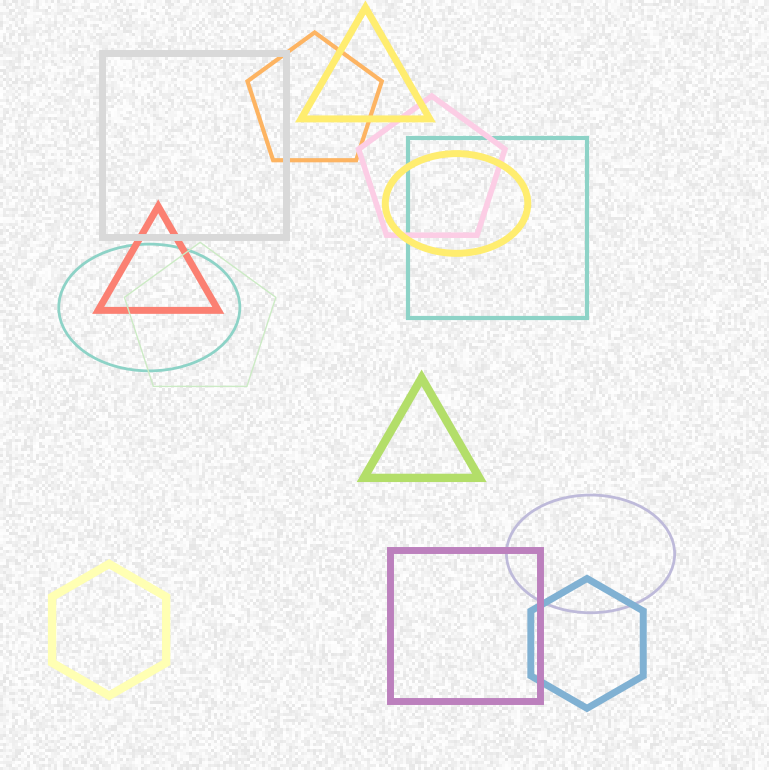[{"shape": "oval", "thickness": 1, "radius": 0.59, "center": [0.194, 0.601]}, {"shape": "square", "thickness": 1.5, "radius": 0.58, "center": [0.646, 0.704]}, {"shape": "hexagon", "thickness": 3, "radius": 0.43, "center": [0.142, 0.182]}, {"shape": "oval", "thickness": 1, "radius": 0.55, "center": [0.767, 0.281]}, {"shape": "triangle", "thickness": 2.5, "radius": 0.45, "center": [0.205, 0.642]}, {"shape": "hexagon", "thickness": 2.5, "radius": 0.42, "center": [0.762, 0.164]}, {"shape": "pentagon", "thickness": 1.5, "radius": 0.46, "center": [0.409, 0.866]}, {"shape": "triangle", "thickness": 3, "radius": 0.43, "center": [0.548, 0.423]}, {"shape": "pentagon", "thickness": 2, "radius": 0.5, "center": [0.561, 0.775]}, {"shape": "square", "thickness": 2.5, "radius": 0.6, "center": [0.252, 0.812]}, {"shape": "square", "thickness": 2.5, "radius": 0.49, "center": [0.604, 0.187]}, {"shape": "pentagon", "thickness": 0.5, "radius": 0.52, "center": [0.26, 0.582]}, {"shape": "oval", "thickness": 2.5, "radius": 0.46, "center": [0.593, 0.736]}, {"shape": "triangle", "thickness": 2.5, "radius": 0.48, "center": [0.475, 0.894]}]